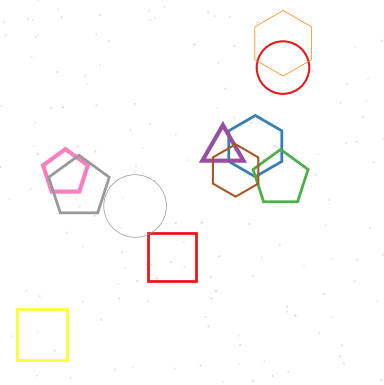[{"shape": "square", "thickness": 2, "radius": 0.31, "center": [0.447, 0.332]}, {"shape": "circle", "thickness": 1.5, "radius": 0.34, "center": [0.735, 0.824]}, {"shape": "hexagon", "thickness": 2, "radius": 0.4, "center": [0.663, 0.62]}, {"shape": "pentagon", "thickness": 2, "radius": 0.38, "center": [0.729, 0.537]}, {"shape": "triangle", "thickness": 3, "radius": 0.31, "center": [0.579, 0.613]}, {"shape": "hexagon", "thickness": 0.5, "radius": 0.43, "center": [0.736, 0.888]}, {"shape": "square", "thickness": 2, "radius": 0.33, "center": [0.109, 0.131]}, {"shape": "hexagon", "thickness": 1.5, "radius": 0.34, "center": [0.612, 0.557]}, {"shape": "pentagon", "thickness": 3, "radius": 0.31, "center": [0.17, 0.552]}, {"shape": "circle", "thickness": 0.5, "radius": 0.41, "center": [0.351, 0.465]}, {"shape": "pentagon", "thickness": 2, "radius": 0.41, "center": [0.205, 0.514]}]